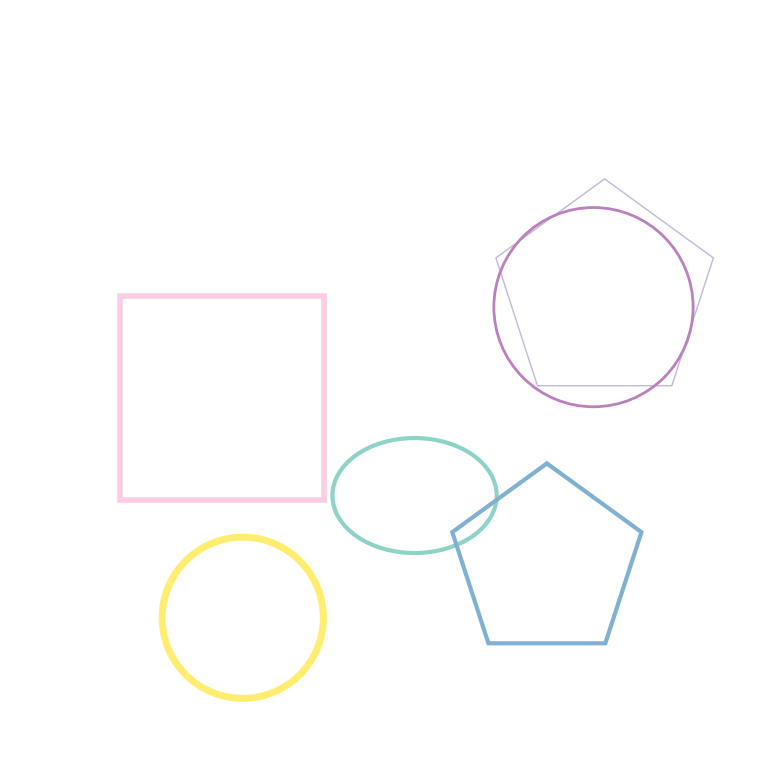[{"shape": "oval", "thickness": 1.5, "radius": 0.53, "center": [0.538, 0.356]}, {"shape": "pentagon", "thickness": 0.5, "radius": 0.74, "center": [0.785, 0.619]}, {"shape": "pentagon", "thickness": 1.5, "radius": 0.65, "center": [0.71, 0.269]}, {"shape": "square", "thickness": 2, "radius": 0.66, "center": [0.288, 0.483]}, {"shape": "circle", "thickness": 1, "radius": 0.65, "center": [0.771, 0.601]}, {"shape": "circle", "thickness": 2.5, "radius": 0.52, "center": [0.315, 0.198]}]